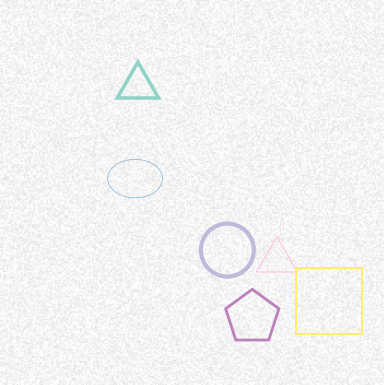[{"shape": "triangle", "thickness": 2.5, "radius": 0.31, "center": [0.358, 0.777]}, {"shape": "circle", "thickness": 3, "radius": 0.34, "center": [0.591, 0.35]}, {"shape": "oval", "thickness": 0.5, "radius": 0.36, "center": [0.351, 0.536]}, {"shape": "triangle", "thickness": 1, "radius": 0.31, "center": [0.719, 0.324]}, {"shape": "pentagon", "thickness": 2, "radius": 0.36, "center": [0.655, 0.176]}, {"shape": "square", "thickness": 1.5, "radius": 0.43, "center": [0.854, 0.217]}]